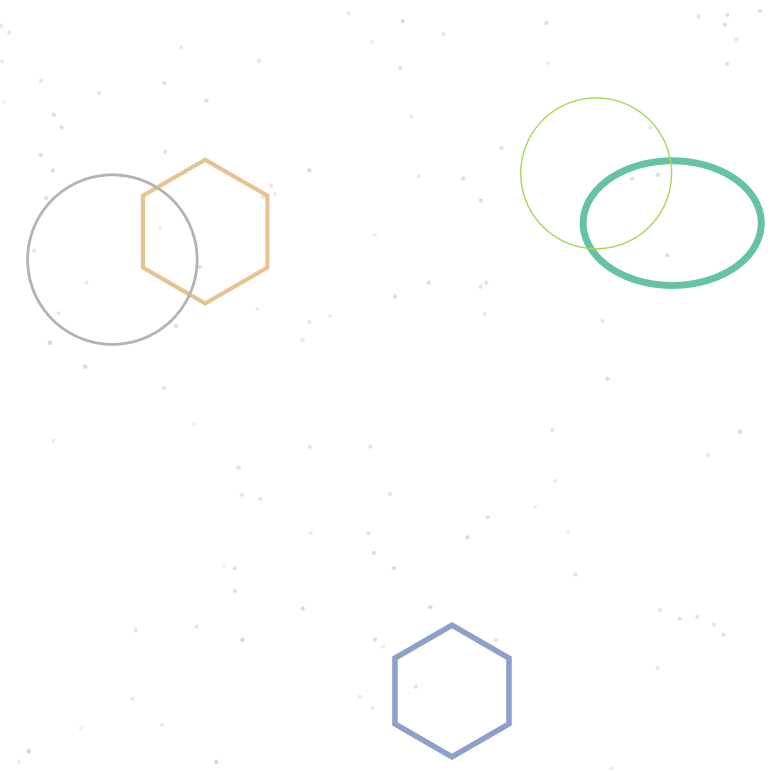[{"shape": "oval", "thickness": 2.5, "radius": 0.58, "center": [0.873, 0.71]}, {"shape": "hexagon", "thickness": 2, "radius": 0.43, "center": [0.587, 0.103]}, {"shape": "circle", "thickness": 0.5, "radius": 0.49, "center": [0.774, 0.775]}, {"shape": "hexagon", "thickness": 1.5, "radius": 0.47, "center": [0.266, 0.699]}, {"shape": "circle", "thickness": 1, "radius": 0.55, "center": [0.146, 0.663]}]